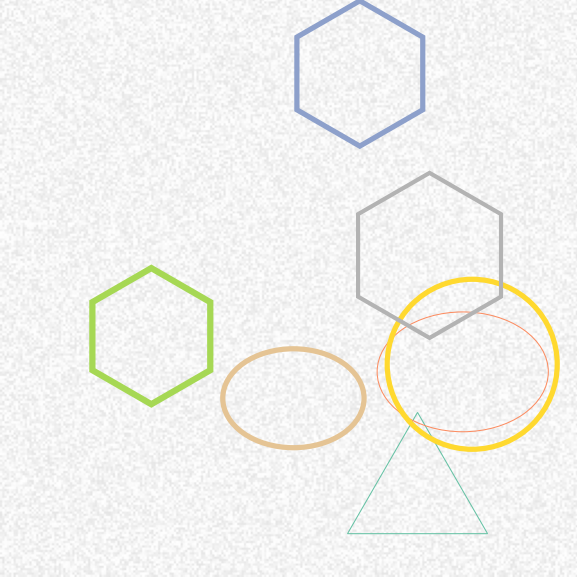[{"shape": "triangle", "thickness": 0.5, "radius": 0.7, "center": [0.723, 0.145]}, {"shape": "oval", "thickness": 0.5, "radius": 0.74, "center": [0.801, 0.355]}, {"shape": "hexagon", "thickness": 2.5, "radius": 0.63, "center": [0.623, 0.872]}, {"shape": "hexagon", "thickness": 3, "radius": 0.59, "center": [0.262, 0.417]}, {"shape": "circle", "thickness": 2.5, "radius": 0.74, "center": [0.818, 0.368]}, {"shape": "oval", "thickness": 2.5, "radius": 0.61, "center": [0.508, 0.31]}, {"shape": "hexagon", "thickness": 2, "radius": 0.71, "center": [0.744, 0.557]}]